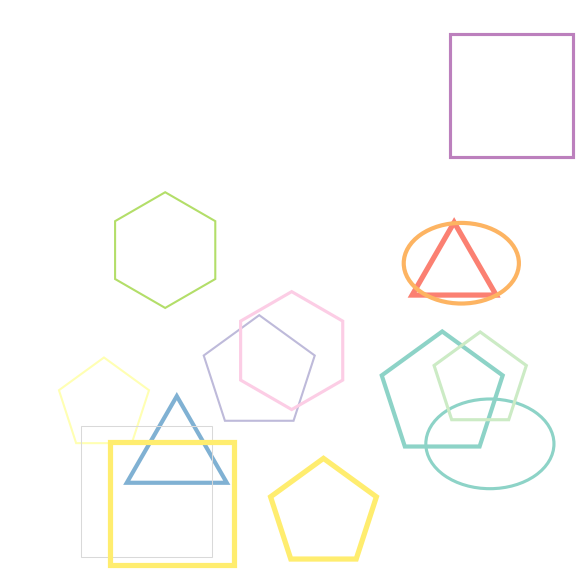[{"shape": "pentagon", "thickness": 2, "radius": 0.55, "center": [0.766, 0.315]}, {"shape": "oval", "thickness": 1.5, "radius": 0.55, "center": [0.848, 0.231]}, {"shape": "pentagon", "thickness": 1, "radius": 0.41, "center": [0.18, 0.298]}, {"shape": "pentagon", "thickness": 1, "radius": 0.51, "center": [0.449, 0.352]}, {"shape": "triangle", "thickness": 2.5, "radius": 0.42, "center": [0.786, 0.53]}, {"shape": "triangle", "thickness": 2, "radius": 0.5, "center": [0.306, 0.213]}, {"shape": "oval", "thickness": 2, "radius": 0.5, "center": [0.799, 0.543]}, {"shape": "hexagon", "thickness": 1, "radius": 0.5, "center": [0.286, 0.566]}, {"shape": "hexagon", "thickness": 1.5, "radius": 0.51, "center": [0.505, 0.392]}, {"shape": "square", "thickness": 0.5, "radius": 0.57, "center": [0.254, 0.148]}, {"shape": "square", "thickness": 1.5, "radius": 0.53, "center": [0.886, 0.834]}, {"shape": "pentagon", "thickness": 1.5, "radius": 0.42, "center": [0.832, 0.34]}, {"shape": "pentagon", "thickness": 2.5, "radius": 0.48, "center": [0.56, 0.109]}, {"shape": "square", "thickness": 2.5, "radius": 0.53, "center": [0.298, 0.127]}]